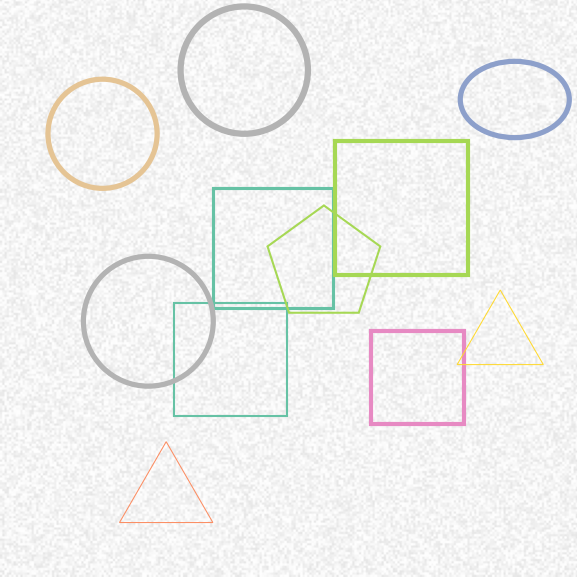[{"shape": "square", "thickness": 1, "radius": 0.49, "center": [0.399, 0.376]}, {"shape": "square", "thickness": 1.5, "radius": 0.52, "center": [0.473, 0.569]}, {"shape": "triangle", "thickness": 0.5, "radius": 0.47, "center": [0.288, 0.141]}, {"shape": "oval", "thickness": 2.5, "radius": 0.47, "center": [0.891, 0.827]}, {"shape": "square", "thickness": 2, "radius": 0.4, "center": [0.722, 0.345]}, {"shape": "pentagon", "thickness": 1, "radius": 0.51, "center": [0.561, 0.541]}, {"shape": "square", "thickness": 2, "radius": 0.58, "center": [0.695, 0.639]}, {"shape": "triangle", "thickness": 0.5, "radius": 0.43, "center": [0.866, 0.411]}, {"shape": "circle", "thickness": 2.5, "radius": 0.47, "center": [0.178, 0.767]}, {"shape": "circle", "thickness": 3, "radius": 0.55, "center": [0.423, 0.878]}, {"shape": "circle", "thickness": 2.5, "radius": 0.56, "center": [0.257, 0.443]}]